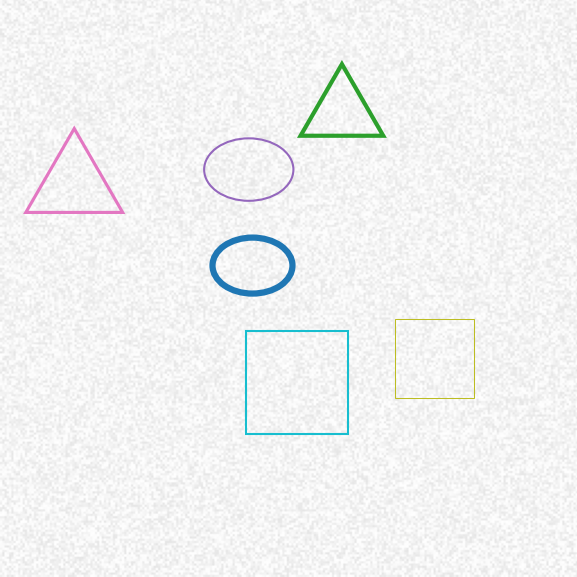[{"shape": "oval", "thickness": 3, "radius": 0.35, "center": [0.437, 0.539]}, {"shape": "triangle", "thickness": 2, "radius": 0.41, "center": [0.592, 0.805]}, {"shape": "oval", "thickness": 1, "radius": 0.39, "center": [0.431, 0.705]}, {"shape": "triangle", "thickness": 1.5, "radius": 0.48, "center": [0.129, 0.68]}, {"shape": "square", "thickness": 0.5, "radius": 0.34, "center": [0.752, 0.379]}, {"shape": "square", "thickness": 1, "radius": 0.44, "center": [0.515, 0.337]}]